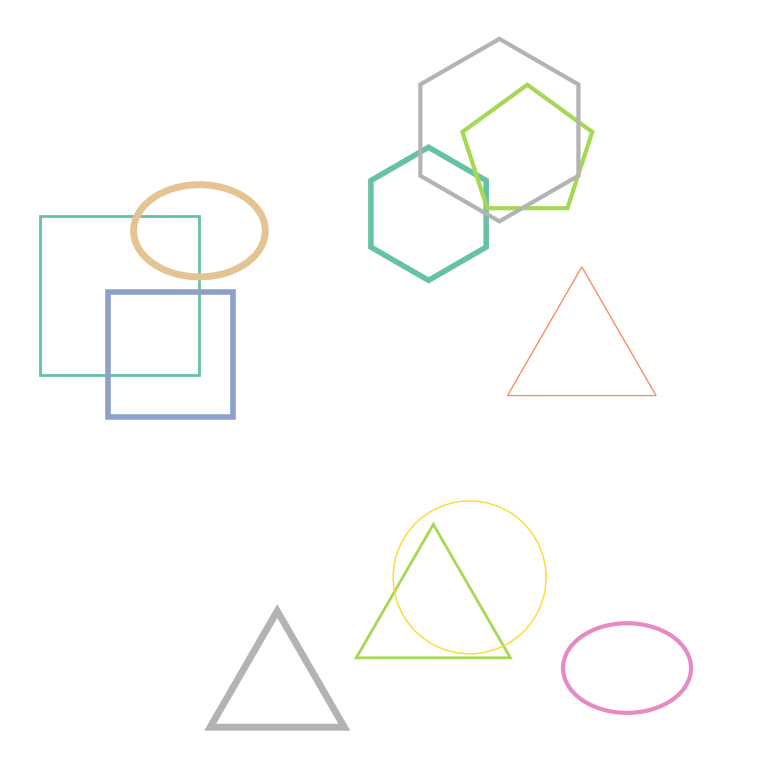[{"shape": "hexagon", "thickness": 2, "radius": 0.43, "center": [0.557, 0.722]}, {"shape": "square", "thickness": 1, "radius": 0.52, "center": [0.155, 0.617]}, {"shape": "triangle", "thickness": 0.5, "radius": 0.56, "center": [0.756, 0.542]}, {"shape": "square", "thickness": 2, "radius": 0.41, "center": [0.222, 0.54]}, {"shape": "oval", "thickness": 1.5, "radius": 0.42, "center": [0.814, 0.132]}, {"shape": "pentagon", "thickness": 1.5, "radius": 0.44, "center": [0.685, 0.801]}, {"shape": "triangle", "thickness": 1, "radius": 0.58, "center": [0.563, 0.203]}, {"shape": "circle", "thickness": 0.5, "radius": 0.5, "center": [0.61, 0.25]}, {"shape": "oval", "thickness": 2.5, "radius": 0.43, "center": [0.259, 0.7]}, {"shape": "hexagon", "thickness": 1.5, "radius": 0.59, "center": [0.649, 0.831]}, {"shape": "triangle", "thickness": 2.5, "radius": 0.5, "center": [0.36, 0.106]}]